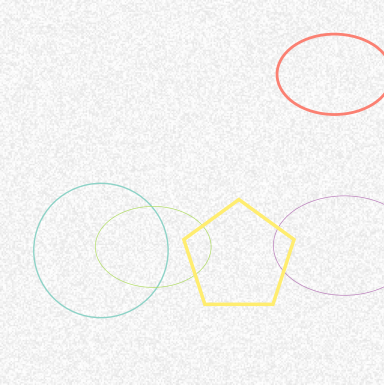[{"shape": "circle", "thickness": 1, "radius": 0.87, "center": [0.262, 0.349]}, {"shape": "oval", "thickness": 2, "radius": 0.75, "center": [0.869, 0.807]}, {"shape": "oval", "thickness": 0.5, "radius": 0.75, "center": [0.398, 0.359]}, {"shape": "oval", "thickness": 0.5, "radius": 0.92, "center": [0.895, 0.362]}, {"shape": "pentagon", "thickness": 2.5, "radius": 0.75, "center": [0.621, 0.331]}]